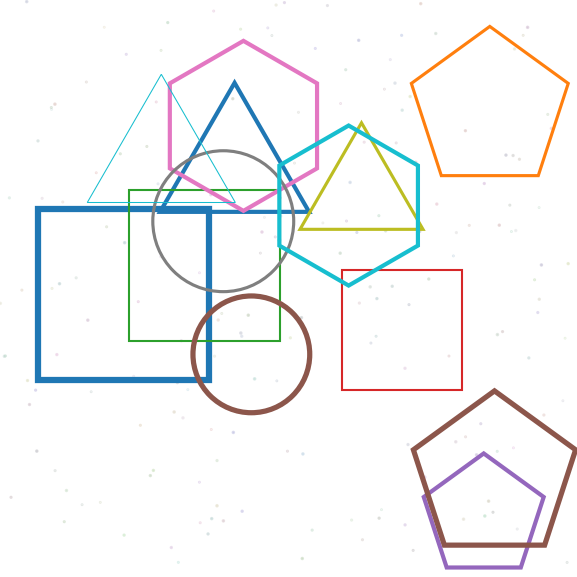[{"shape": "square", "thickness": 3, "radius": 0.74, "center": [0.214, 0.489]}, {"shape": "triangle", "thickness": 2, "radius": 0.74, "center": [0.406, 0.707]}, {"shape": "pentagon", "thickness": 1.5, "radius": 0.71, "center": [0.848, 0.811]}, {"shape": "square", "thickness": 1, "radius": 0.65, "center": [0.355, 0.539]}, {"shape": "square", "thickness": 1, "radius": 0.52, "center": [0.696, 0.427]}, {"shape": "pentagon", "thickness": 2, "radius": 0.55, "center": [0.838, 0.105]}, {"shape": "pentagon", "thickness": 2.5, "radius": 0.74, "center": [0.856, 0.175]}, {"shape": "circle", "thickness": 2.5, "radius": 0.51, "center": [0.435, 0.386]}, {"shape": "hexagon", "thickness": 2, "radius": 0.74, "center": [0.422, 0.781]}, {"shape": "circle", "thickness": 1.5, "radius": 0.61, "center": [0.387, 0.616]}, {"shape": "triangle", "thickness": 1.5, "radius": 0.61, "center": [0.626, 0.664]}, {"shape": "triangle", "thickness": 0.5, "radius": 0.74, "center": [0.279, 0.722]}, {"shape": "hexagon", "thickness": 2, "radius": 0.69, "center": [0.604, 0.643]}]